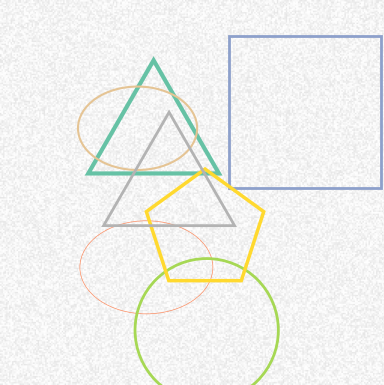[{"shape": "triangle", "thickness": 3, "radius": 0.98, "center": [0.399, 0.647]}, {"shape": "oval", "thickness": 0.5, "radius": 0.86, "center": [0.38, 0.306]}, {"shape": "square", "thickness": 2, "radius": 0.99, "center": [0.792, 0.71]}, {"shape": "circle", "thickness": 2, "radius": 0.93, "center": [0.537, 0.142]}, {"shape": "pentagon", "thickness": 2.5, "radius": 0.8, "center": [0.533, 0.401]}, {"shape": "oval", "thickness": 1.5, "radius": 0.77, "center": [0.357, 0.667]}, {"shape": "triangle", "thickness": 2, "radius": 0.98, "center": [0.439, 0.512]}]